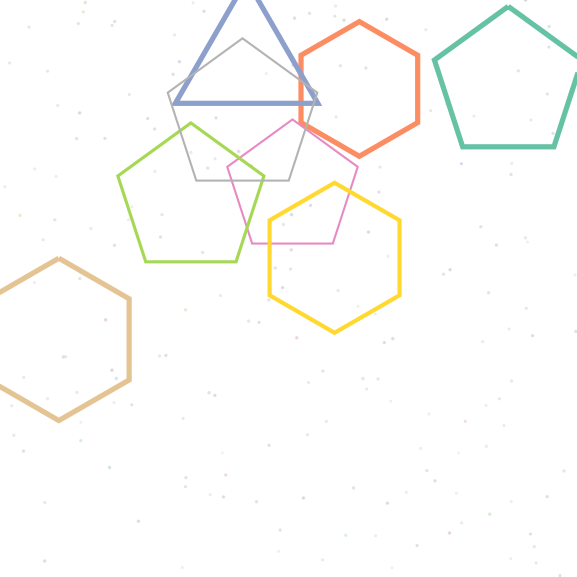[{"shape": "pentagon", "thickness": 2.5, "radius": 0.67, "center": [0.88, 0.854]}, {"shape": "hexagon", "thickness": 2.5, "radius": 0.58, "center": [0.622, 0.845]}, {"shape": "triangle", "thickness": 2.5, "radius": 0.71, "center": [0.427, 0.891]}, {"shape": "pentagon", "thickness": 1, "radius": 0.59, "center": [0.506, 0.673]}, {"shape": "pentagon", "thickness": 1.5, "radius": 0.66, "center": [0.331, 0.653]}, {"shape": "hexagon", "thickness": 2, "radius": 0.65, "center": [0.579, 0.553]}, {"shape": "hexagon", "thickness": 2.5, "radius": 0.7, "center": [0.102, 0.411]}, {"shape": "pentagon", "thickness": 1, "radius": 0.68, "center": [0.42, 0.797]}]